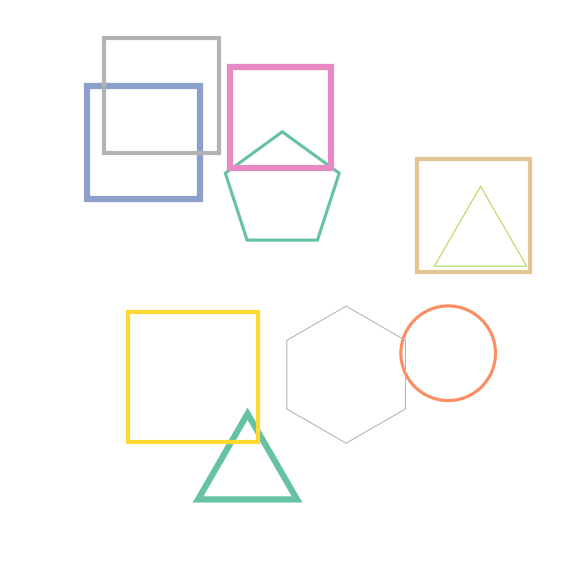[{"shape": "triangle", "thickness": 3, "radius": 0.49, "center": [0.429, 0.184]}, {"shape": "pentagon", "thickness": 1.5, "radius": 0.52, "center": [0.489, 0.667]}, {"shape": "circle", "thickness": 1.5, "radius": 0.41, "center": [0.776, 0.387]}, {"shape": "square", "thickness": 3, "radius": 0.49, "center": [0.249, 0.752]}, {"shape": "square", "thickness": 3, "radius": 0.44, "center": [0.485, 0.795]}, {"shape": "triangle", "thickness": 0.5, "radius": 0.46, "center": [0.832, 0.584]}, {"shape": "square", "thickness": 2, "radius": 0.56, "center": [0.335, 0.347]}, {"shape": "square", "thickness": 2, "radius": 0.49, "center": [0.82, 0.627]}, {"shape": "hexagon", "thickness": 0.5, "radius": 0.59, "center": [0.599, 0.35]}, {"shape": "square", "thickness": 2, "radius": 0.5, "center": [0.28, 0.834]}]